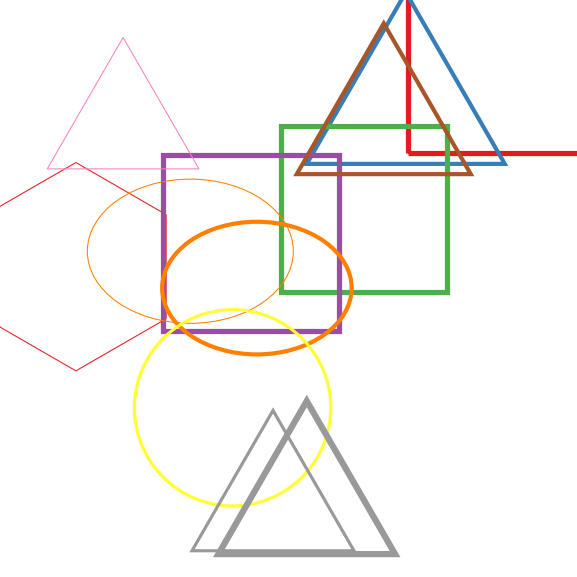[{"shape": "square", "thickness": 2.5, "radius": 0.75, "center": [0.856, 0.885]}, {"shape": "hexagon", "thickness": 0.5, "radius": 0.9, "center": [0.131, 0.537]}, {"shape": "triangle", "thickness": 2, "radius": 0.99, "center": [0.703, 0.814]}, {"shape": "square", "thickness": 2.5, "radius": 0.72, "center": [0.631, 0.637]}, {"shape": "square", "thickness": 2.5, "radius": 0.76, "center": [0.435, 0.579]}, {"shape": "oval", "thickness": 2, "radius": 0.82, "center": [0.445, 0.5]}, {"shape": "oval", "thickness": 0.5, "radius": 0.89, "center": [0.33, 0.564]}, {"shape": "circle", "thickness": 1.5, "radius": 0.85, "center": [0.403, 0.293]}, {"shape": "triangle", "thickness": 2, "radius": 0.87, "center": [0.665, 0.785]}, {"shape": "triangle", "thickness": 0.5, "radius": 0.76, "center": [0.213, 0.783]}, {"shape": "triangle", "thickness": 1.5, "radius": 0.81, "center": [0.473, 0.126]}, {"shape": "triangle", "thickness": 3, "radius": 0.88, "center": [0.531, 0.128]}]